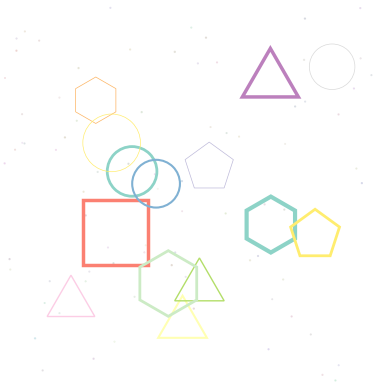[{"shape": "circle", "thickness": 2, "radius": 0.32, "center": [0.343, 0.555]}, {"shape": "hexagon", "thickness": 3, "radius": 0.36, "center": [0.703, 0.417]}, {"shape": "triangle", "thickness": 1.5, "radius": 0.37, "center": [0.474, 0.159]}, {"shape": "pentagon", "thickness": 0.5, "radius": 0.33, "center": [0.543, 0.565]}, {"shape": "square", "thickness": 2.5, "radius": 0.42, "center": [0.3, 0.396]}, {"shape": "circle", "thickness": 1.5, "radius": 0.31, "center": [0.405, 0.523]}, {"shape": "hexagon", "thickness": 0.5, "radius": 0.3, "center": [0.249, 0.74]}, {"shape": "triangle", "thickness": 1, "radius": 0.37, "center": [0.518, 0.256]}, {"shape": "triangle", "thickness": 1, "radius": 0.36, "center": [0.184, 0.214]}, {"shape": "circle", "thickness": 0.5, "radius": 0.3, "center": [0.863, 0.827]}, {"shape": "triangle", "thickness": 2.5, "radius": 0.42, "center": [0.702, 0.79]}, {"shape": "hexagon", "thickness": 2, "radius": 0.43, "center": [0.437, 0.264]}, {"shape": "circle", "thickness": 0.5, "radius": 0.37, "center": [0.29, 0.629]}, {"shape": "pentagon", "thickness": 2, "radius": 0.33, "center": [0.818, 0.39]}]